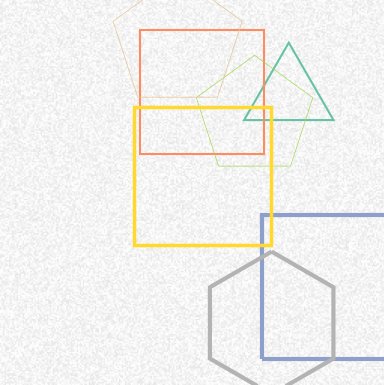[{"shape": "triangle", "thickness": 1.5, "radius": 0.67, "center": [0.75, 0.755]}, {"shape": "square", "thickness": 1.5, "radius": 0.8, "center": [0.525, 0.762]}, {"shape": "square", "thickness": 3, "radius": 0.94, "center": [0.869, 0.254]}, {"shape": "pentagon", "thickness": 0.5, "radius": 0.8, "center": [0.661, 0.697]}, {"shape": "square", "thickness": 2.5, "radius": 0.89, "center": [0.526, 0.543]}, {"shape": "pentagon", "thickness": 0.5, "radius": 0.88, "center": [0.461, 0.89]}, {"shape": "hexagon", "thickness": 3, "radius": 0.93, "center": [0.706, 0.161]}]